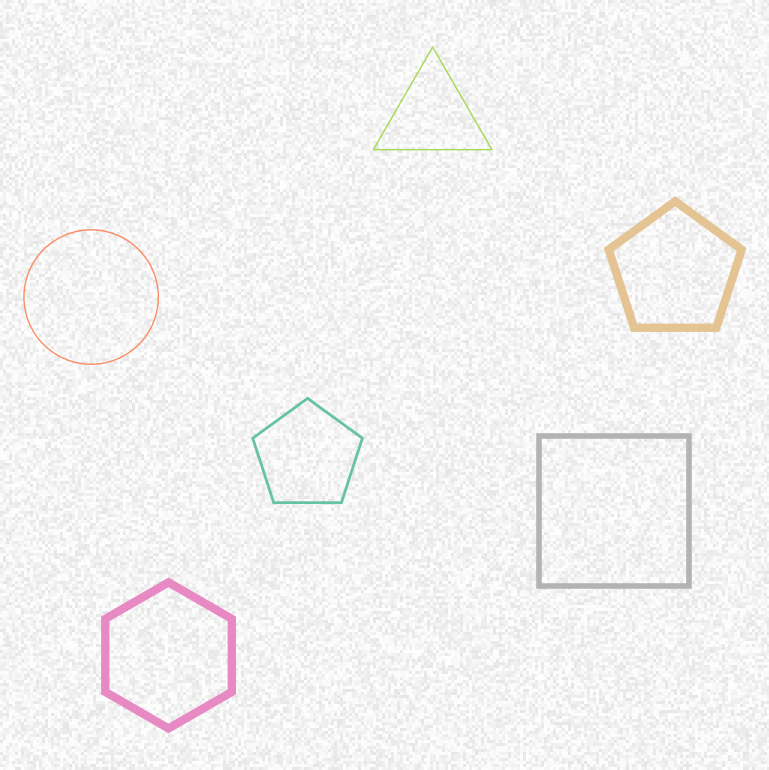[{"shape": "pentagon", "thickness": 1, "radius": 0.37, "center": [0.399, 0.408]}, {"shape": "circle", "thickness": 0.5, "radius": 0.44, "center": [0.118, 0.614]}, {"shape": "hexagon", "thickness": 3, "radius": 0.47, "center": [0.219, 0.149]}, {"shape": "triangle", "thickness": 0.5, "radius": 0.44, "center": [0.562, 0.85]}, {"shape": "pentagon", "thickness": 3, "radius": 0.45, "center": [0.877, 0.648]}, {"shape": "square", "thickness": 2, "radius": 0.49, "center": [0.798, 0.336]}]